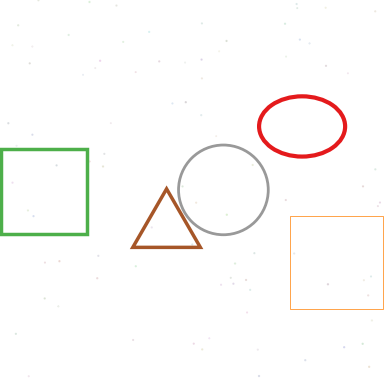[{"shape": "oval", "thickness": 3, "radius": 0.56, "center": [0.785, 0.672]}, {"shape": "square", "thickness": 2.5, "radius": 0.56, "center": [0.115, 0.502]}, {"shape": "square", "thickness": 0.5, "radius": 0.61, "center": [0.874, 0.318]}, {"shape": "triangle", "thickness": 2.5, "radius": 0.51, "center": [0.433, 0.408]}, {"shape": "circle", "thickness": 2, "radius": 0.58, "center": [0.58, 0.507]}]